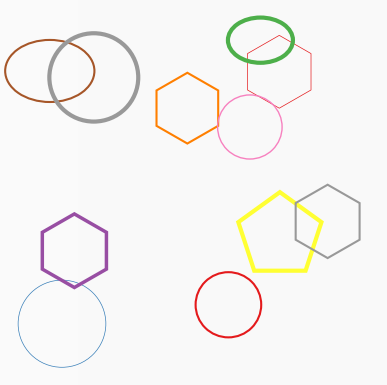[{"shape": "hexagon", "thickness": 0.5, "radius": 0.47, "center": [0.721, 0.814]}, {"shape": "circle", "thickness": 1.5, "radius": 0.42, "center": [0.589, 0.208]}, {"shape": "circle", "thickness": 0.5, "radius": 0.57, "center": [0.16, 0.159]}, {"shape": "oval", "thickness": 3, "radius": 0.42, "center": [0.672, 0.896]}, {"shape": "hexagon", "thickness": 2.5, "radius": 0.48, "center": [0.192, 0.349]}, {"shape": "hexagon", "thickness": 1.5, "radius": 0.46, "center": [0.483, 0.719]}, {"shape": "pentagon", "thickness": 3, "radius": 0.56, "center": [0.722, 0.388]}, {"shape": "oval", "thickness": 1.5, "radius": 0.58, "center": [0.129, 0.816]}, {"shape": "circle", "thickness": 1, "radius": 0.42, "center": [0.645, 0.67]}, {"shape": "circle", "thickness": 3, "radius": 0.57, "center": [0.242, 0.799]}, {"shape": "hexagon", "thickness": 1.5, "radius": 0.48, "center": [0.846, 0.425]}]